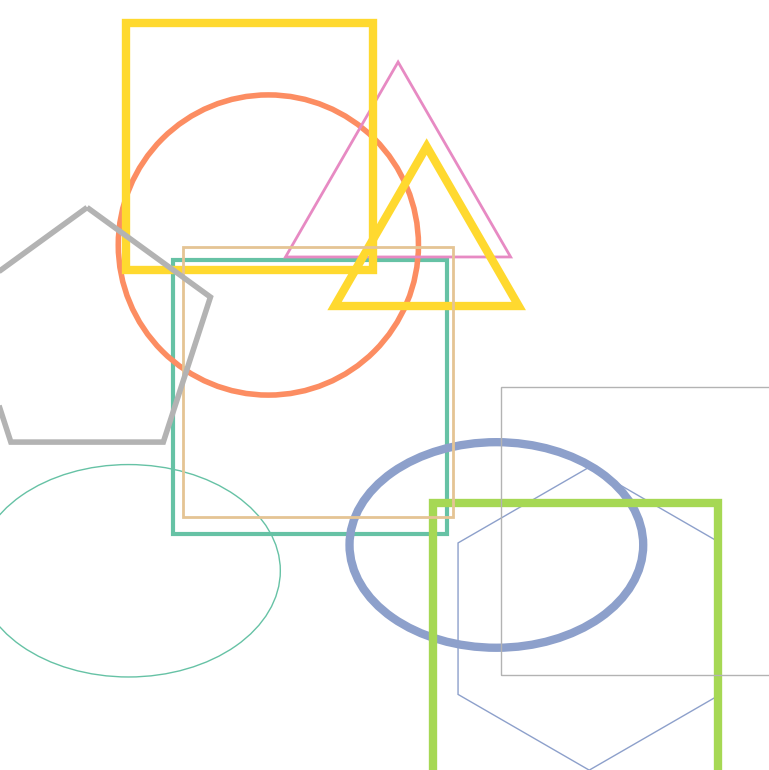[{"shape": "oval", "thickness": 0.5, "radius": 0.99, "center": [0.167, 0.259]}, {"shape": "square", "thickness": 1.5, "radius": 0.89, "center": [0.402, 0.484]}, {"shape": "circle", "thickness": 2, "radius": 0.97, "center": [0.349, 0.682]}, {"shape": "oval", "thickness": 3, "radius": 0.95, "center": [0.645, 0.292]}, {"shape": "hexagon", "thickness": 0.5, "radius": 0.98, "center": [0.765, 0.197]}, {"shape": "triangle", "thickness": 1, "radius": 0.84, "center": [0.517, 0.751]}, {"shape": "square", "thickness": 3, "radius": 0.93, "center": [0.747, 0.162]}, {"shape": "square", "thickness": 3, "radius": 0.8, "center": [0.324, 0.809]}, {"shape": "triangle", "thickness": 3, "radius": 0.69, "center": [0.554, 0.672]}, {"shape": "square", "thickness": 1, "radius": 0.88, "center": [0.413, 0.504]}, {"shape": "pentagon", "thickness": 2, "radius": 0.84, "center": [0.113, 0.562]}, {"shape": "square", "thickness": 0.5, "radius": 0.94, "center": [0.837, 0.31]}]